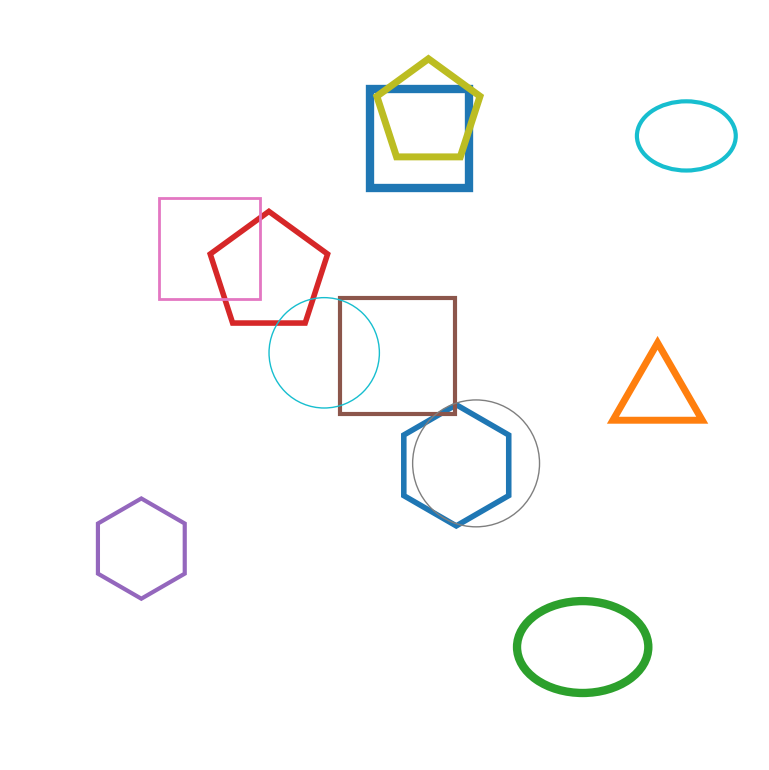[{"shape": "hexagon", "thickness": 2, "radius": 0.39, "center": [0.593, 0.396]}, {"shape": "square", "thickness": 3, "radius": 0.32, "center": [0.545, 0.82]}, {"shape": "triangle", "thickness": 2.5, "radius": 0.33, "center": [0.854, 0.488]}, {"shape": "oval", "thickness": 3, "radius": 0.43, "center": [0.757, 0.16]}, {"shape": "pentagon", "thickness": 2, "radius": 0.4, "center": [0.349, 0.645]}, {"shape": "hexagon", "thickness": 1.5, "radius": 0.33, "center": [0.184, 0.288]}, {"shape": "square", "thickness": 1.5, "radius": 0.37, "center": [0.516, 0.538]}, {"shape": "square", "thickness": 1, "radius": 0.33, "center": [0.273, 0.678]}, {"shape": "circle", "thickness": 0.5, "radius": 0.41, "center": [0.618, 0.398]}, {"shape": "pentagon", "thickness": 2.5, "radius": 0.35, "center": [0.556, 0.853]}, {"shape": "circle", "thickness": 0.5, "radius": 0.36, "center": [0.421, 0.542]}, {"shape": "oval", "thickness": 1.5, "radius": 0.32, "center": [0.891, 0.823]}]